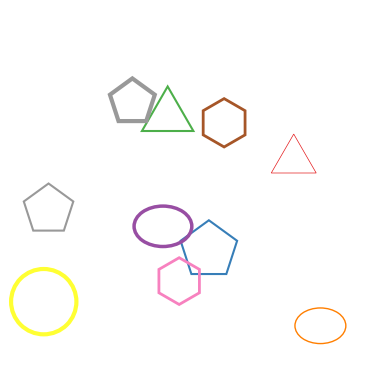[{"shape": "triangle", "thickness": 0.5, "radius": 0.34, "center": [0.763, 0.584]}, {"shape": "pentagon", "thickness": 1.5, "radius": 0.39, "center": [0.543, 0.351]}, {"shape": "triangle", "thickness": 1.5, "radius": 0.39, "center": [0.435, 0.698]}, {"shape": "oval", "thickness": 2.5, "radius": 0.37, "center": [0.423, 0.412]}, {"shape": "oval", "thickness": 1, "radius": 0.33, "center": [0.832, 0.154]}, {"shape": "circle", "thickness": 3, "radius": 0.42, "center": [0.114, 0.216]}, {"shape": "hexagon", "thickness": 2, "radius": 0.31, "center": [0.582, 0.681]}, {"shape": "hexagon", "thickness": 2, "radius": 0.3, "center": [0.465, 0.27]}, {"shape": "pentagon", "thickness": 3, "radius": 0.31, "center": [0.344, 0.735]}, {"shape": "pentagon", "thickness": 1.5, "radius": 0.34, "center": [0.126, 0.456]}]